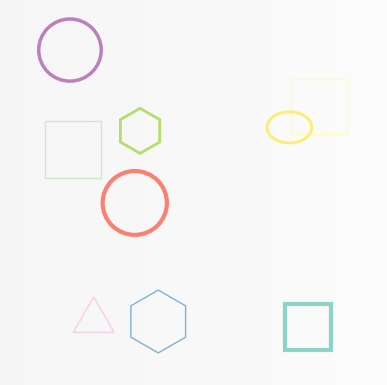[{"shape": "square", "thickness": 3, "radius": 0.3, "center": [0.795, 0.151]}, {"shape": "square", "thickness": 1, "radius": 0.36, "center": [0.823, 0.723]}, {"shape": "circle", "thickness": 3, "radius": 0.41, "center": [0.348, 0.473]}, {"shape": "hexagon", "thickness": 1, "radius": 0.41, "center": [0.408, 0.165]}, {"shape": "hexagon", "thickness": 2, "radius": 0.29, "center": [0.361, 0.66]}, {"shape": "triangle", "thickness": 1, "radius": 0.31, "center": [0.242, 0.168]}, {"shape": "circle", "thickness": 2.5, "radius": 0.4, "center": [0.181, 0.87]}, {"shape": "square", "thickness": 1, "radius": 0.36, "center": [0.188, 0.612]}, {"shape": "oval", "thickness": 2, "radius": 0.29, "center": [0.747, 0.669]}]